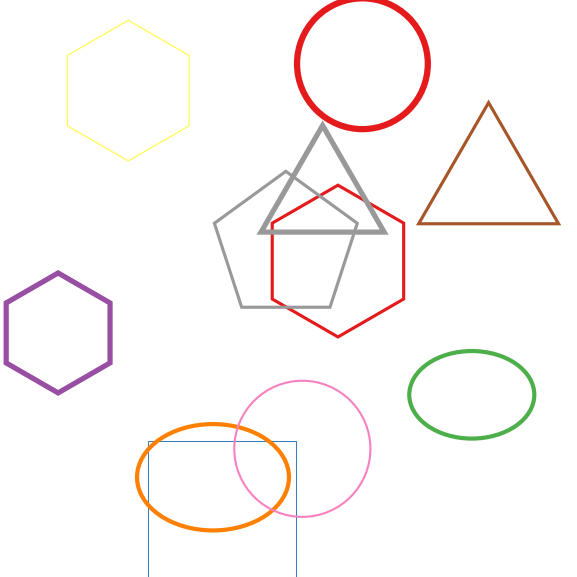[{"shape": "circle", "thickness": 3, "radius": 0.57, "center": [0.628, 0.889]}, {"shape": "hexagon", "thickness": 1.5, "radius": 0.66, "center": [0.585, 0.547]}, {"shape": "square", "thickness": 0.5, "radius": 0.64, "center": [0.385, 0.106]}, {"shape": "oval", "thickness": 2, "radius": 0.54, "center": [0.817, 0.315]}, {"shape": "hexagon", "thickness": 2.5, "radius": 0.52, "center": [0.101, 0.423]}, {"shape": "oval", "thickness": 2, "radius": 0.66, "center": [0.369, 0.173]}, {"shape": "hexagon", "thickness": 0.5, "radius": 0.61, "center": [0.222, 0.842]}, {"shape": "triangle", "thickness": 1.5, "radius": 0.7, "center": [0.846, 0.682]}, {"shape": "circle", "thickness": 1, "radius": 0.59, "center": [0.524, 0.222]}, {"shape": "triangle", "thickness": 2.5, "radius": 0.62, "center": [0.559, 0.659]}, {"shape": "pentagon", "thickness": 1.5, "radius": 0.65, "center": [0.495, 0.572]}]